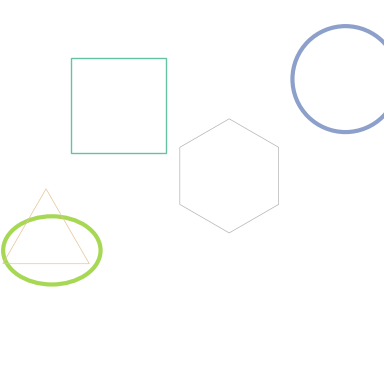[{"shape": "square", "thickness": 1, "radius": 0.62, "center": [0.308, 0.726]}, {"shape": "circle", "thickness": 3, "radius": 0.69, "center": [0.897, 0.795]}, {"shape": "oval", "thickness": 3, "radius": 0.63, "center": [0.135, 0.35]}, {"shape": "triangle", "thickness": 0.5, "radius": 0.65, "center": [0.12, 0.38]}, {"shape": "hexagon", "thickness": 0.5, "radius": 0.74, "center": [0.595, 0.543]}]